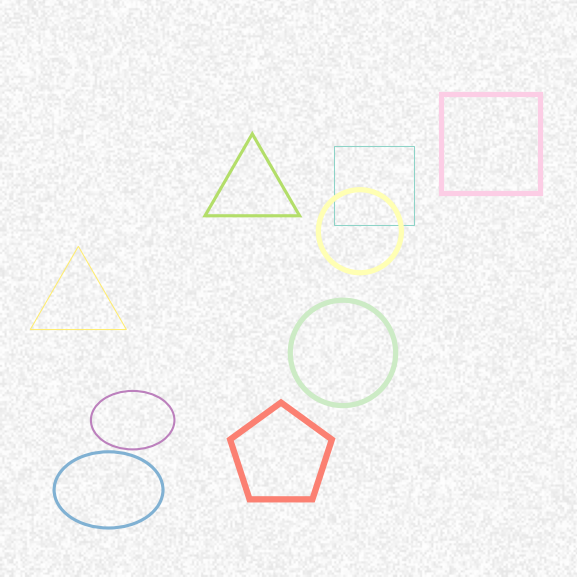[{"shape": "square", "thickness": 0.5, "radius": 0.35, "center": [0.648, 0.678]}, {"shape": "circle", "thickness": 2.5, "radius": 0.36, "center": [0.623, 0.599]}, {"shape": "pentagon", "thickness": 3, "radius": 0.46, "center": [0.487, 0.209]}, {"shape": "oval", "thickness": 1.5, "radius": 0.47, "center": [0.188, 0.151]}, {"shape": "triangle", "thickness": 1.5, "radius": 0.47, "center": [0.437, 0.673]}, {"shape": "square", "thickness": 2.5, "radius": 0.43, "center": [0.849, 0.75]}, {"shape": "oval", "thickness": 1, "radius": 0.36, "center": [0.23, 0.272]}, {"shape": "circle", "thickness": 2.5, "radius": 0.46, "center": [0.594, 0.388]}, {"shape": "triangle", "thickness": 0.5, "radius": 0.48, "center": [0.136, 0.477]}]